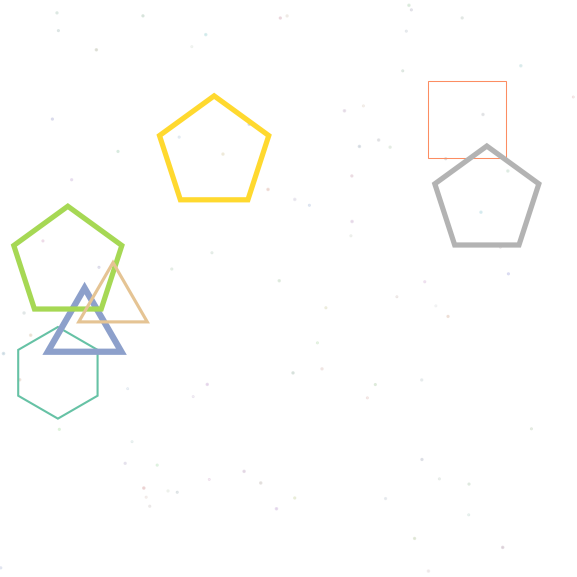[{"shape": "hexagon", "thickness": 1, "radius": 0.4, "center": [0.1, 0.354]}, {"shape": "square", "thickness": 0.5, "radius": 0.33, "center": [0.809, 0.792]}, {"shape": "triangle", "thickness": 3, "radius": 0.37, "center": [0.146, 0.427]}, {"shape": "pentagon", "thickness": 2.5, "radius": 0.49, "center": [0.117, 0.544]}, {"shape": "pentagon", "thickness": 2.5, "radius": 0.5, "center": [0.371, 0.734]}, {"shape": "triangle", "thickness": 1.5, "radius": 0.34, "center": [0.196, 0.476]}, {"shape": "pentagon", "thickness": 2.5, "radius": 0.47, "center": [0.843, 0.652]}]